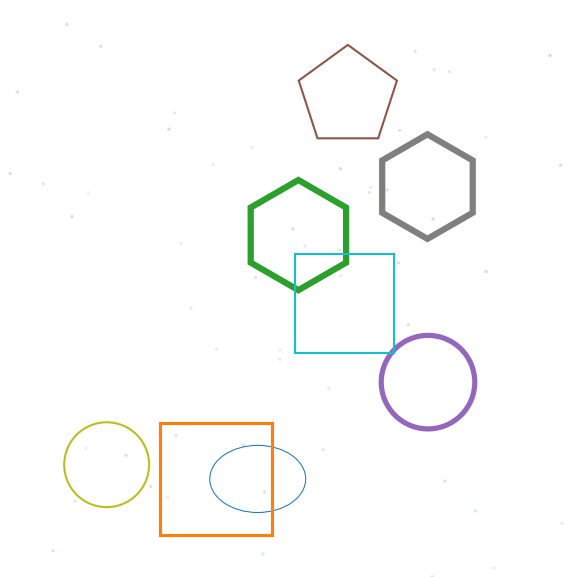[{"shape": "oval", "thickness": 0.5, "radius": 0.42, "center": [0.446, 0.17]}, {"shape": "square", "thickness": 1.5, "radius": 0.48, "center": [0.374, 0.17]}, {"shape": "hexagon", "thickness": 3, "radius": 0.48, "center": [0.517, 0.592]}, {"shape": "circle", "thickness": 2.5, "radius": 0.4, "center": [0.741, 0.337]}, {"shape": "pentagon", "thickness": 1, "radius": 0.45, "center": [0.602, 0.832]}, {"shape": "hexagon", "thickness": 3, "radius": 0.45, "center": [0.74, 0.676]}, {"shape": "circle", "thickness": 1, "radius": 0.37, "center": [0.185, 0.194]}, {"shape": "square", "thickness": 1, "radius": 0.43, "center": [0.596, 0.474]}]